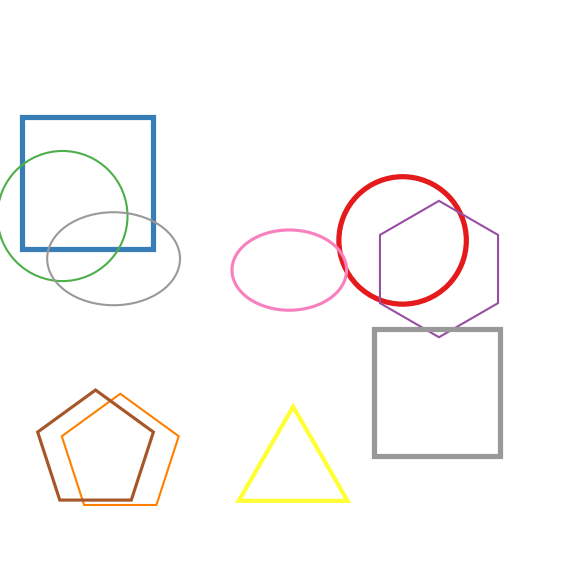[{"shape": "circle", "thickness": 2.5, "radius": 0.55, "center": [0.697, 0.583]}, {"shape": "square", "thickness": 2.5, "radius": 0.57, "center": [0.151, 0.682]}, {"shape": "circle", "thickness": 1, "radius": 0.56, "center": [0.108, 0.625]}, {"shape": "hexagon", "thickness": 1, "radius": 0.59, "center": [0.76, 0.533]}, {"shape": "pentagon", "thickness": 1, "radius": 0.53, "center": [0.208, 0.211]}, {"shape": "triangle", "thickness": 2, "radius": 0.54, "center": [0.508, 0.186]}, {"shape": "pentagon", "thickness": 1.5, "radius": 0.53, "center": [0.165, 0.218]}, {"shape": "oval", "thickness": 1.5, "radius": 0.5, "center": [0.501, 0.531]}, {"shape": "square", "thickness": 2.5, "radius": 0.55, "center": [0.757, 0.32]}, {"shape": "oval", "thickness": 1, "radius": 0.58, "center": [0.197, 0.551]}]